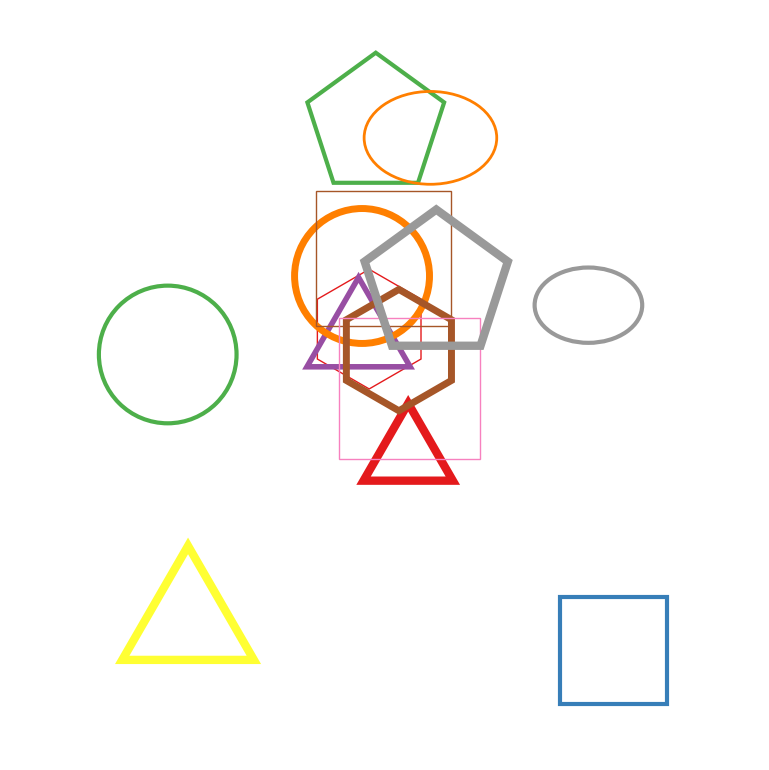[{"shape": "triangle", "thickness": 3, "radius": 0.33, "center": [0.53, 0.409]}, {"shape": "hexagon", "thickness": 0.5, "radius": 0.39, "center": [0.479, 0.573]}, {"shape": "square", "thickness": 1.5, "radius": 0.35, "center": [0.797, 0.155]}, {"shape": "circle", "thickness": 1.5, "radius": 0.45, "center": [0.218, 0.54]}, {"shape": "pentagon", "thickness": 1.5, "radius": 0.47, "center": [0.488, 0.838]}, {"shape": "triangle", "thickness": 2, "radius": 0.39, "center": [0.466, 0.562]}, {"shape": "circle", "thickness": 2.5, "radius": 0.44, "center": [0.47, 0.642]}, {"shape": "oval", "thickness": 1, "radius": 0.43, "center": [0.559, 0.821]}, {"shape": "triangle", "thickness": 3, "radius": 0.49, "center": [0.244, 0.192]}, {"shape": "square", "thickness": 0.5, "radius": 0.44, "center": [0.498, 0.664]}, {"shape": "hexagon", "thickness": 2.5, "radius": 0.39, "center": [0.518, 0.545]}, {"shape": "square", "thickness": 0.5, "radius": 0.46, "center": [0.532, 0.495]}, {"shape": "pentagon", "thickness": 3, "radius": 0.49, "center": [0.567, 0.63]}, {"shape": "oval", "thickness": 1.5, "radius": 0.35, "center": [0.764, 0.604]}]